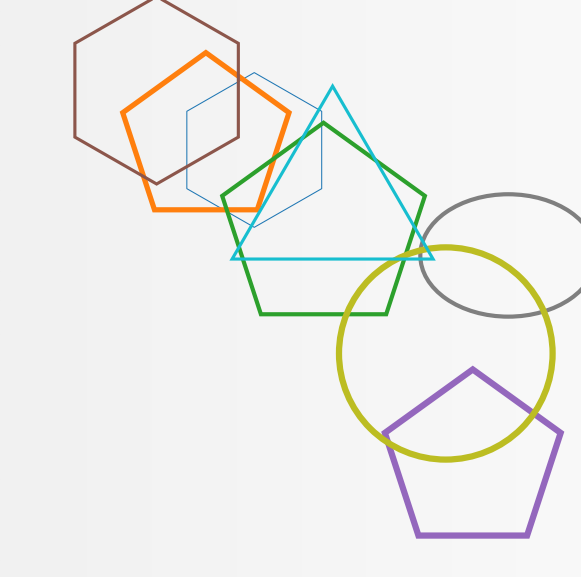[{"shape": "hexagon", "thickness": 0.5, "radius": 0.67, "center": [0.437, 0.739]}, {"shape": "pentagon", "thickness": 2.5, "radius": 0.75, "center": [0.354, 0.758]}, {"shape": "pentagon", "thickness": 2, "radius": 0.92, "center": [0.557, 0.603]}, {"shape": "pentagon", "thickness": 3, "radius": 0.79, "center": [0.813, 0.2]}, {"shape": "hexagon", "thickness": 1.5, "radius": 0.81, "center": [0.269, 0.843]}, {"shape": "oval", "thickness": 2, "radius": 0.76, "center": [0.875, 0.557]}, {"shape": "circle", "thickness": 3, "radius": 0.92, "center": [0.767, 0.387]}, {"shape": "triangle", "thickness": 1.5, "radius": 1.0, "center": [0.572, 0.65]}]